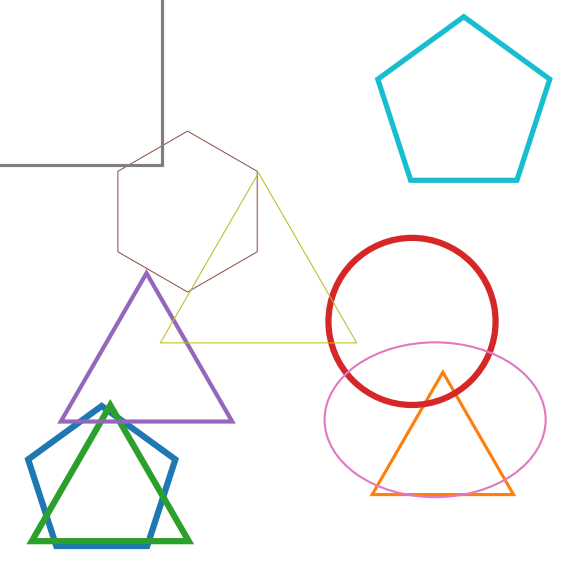[{"shape": "pentagon", "thickness": 3, "radius": 0.67, "center": [0.176, 0.162]}, {"shape": "triangle", "thickness": 1.5, "radius": 0.71, "center": [0.767, 0.213]}, {"shape": "triangle", "thickness": 3, "radius": 0.78, "center": [0.191, 0.141]}, {"shape": "circle", "thickness": 3, "radius": 0.72, "center": [0.713, 0.443]}, {"shape": "triangle", "thickness": 2, "radius": 0.86, "center": [0.254, 0.355]}, {"shape": "hexagon", "thickness": 0.5, "radius": 0.7, "center": [0.325, 0.633]}, {"shape": "oval", "thickness": 1, "radius": 0.96, "center": [0.753, 0.272]}, {"shape": "square", "thickness": 1.5, "radius": 0.83, "center": [0.114, 0.879]}, {"shape": "triangle", "thickness": 0.5, "radius": 0.98, "center": [0.448, 0.504]}, {"shape": "pentagon", "thickness": 2.5, "radius": 0.78, "center": [0.803, 0.814]}]